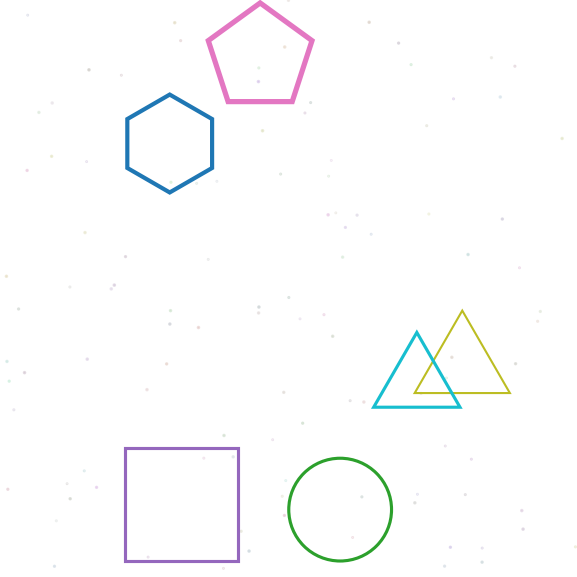[{"shape": "hexagon", "thickness": 2, "radius": 0.42, "center": [0.294, 0.751]}, {"shape": "circle", "thickness": 1.5, "radius": 0.44, "center": [0.589, 0.117]}, {"shape": "square", "thickness": 1.5, "radius": 0.49, "center": [0.315, 0.126]}, {"shape": "pentagon", "thickness": 2.5, "radius": 0.47, "center": [0.45, 0.9]}, {"shape": "triangle", "thickness": 1, "radius": 0.48, "center": [0.8, 0.366]}, {"shape": "triangle", "thickness": 1.5, "radius": 0.43, "center": [0.722, 0.337]}]